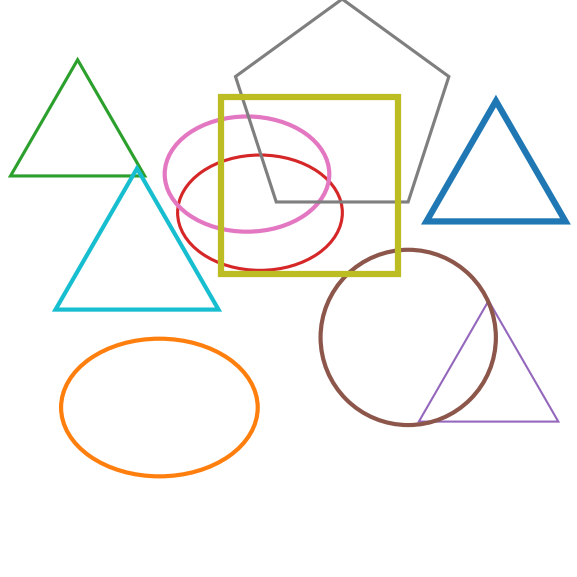[{"shape": "triangle", "thickness": 3, "radius": 0.7, "center": [0.859, 0.685]}, {"shape": "oval", "thickness": 2, "radius": 0.85, "center": [0.276, 0.293]}, {"shape": "triangle", "thickness": 1.5, "radius": 0.67, "center": [0.134, 0.762]}, {"shape": "oval", "thickness": 1.5, "radius": 0.71, "center": [0.45, 0.631]}, {"shape": "triangle", "thickness": 1, "radius": 0.7, "center": [0.846, 0.339]}, {"shape": "circle", "thickness": 2, "radius": 0.76, "center": [0.707, 0.415]}, {"shape": "oval", "thickness": 2, "radius": 0.71, "center": [0.428, 0.698]}, {"shape": "pentagon", "thickness": 1.5, "radius": 0.97, "center": [0.593, 0.807]}, {"shape": "square", "thickness": 3, "radius": 0.77, "center": [0.536, 0.678]}, {"shape": "triangle", "thickness": 2, "radius": 0.81, "center": [0.237, 0.545]}]